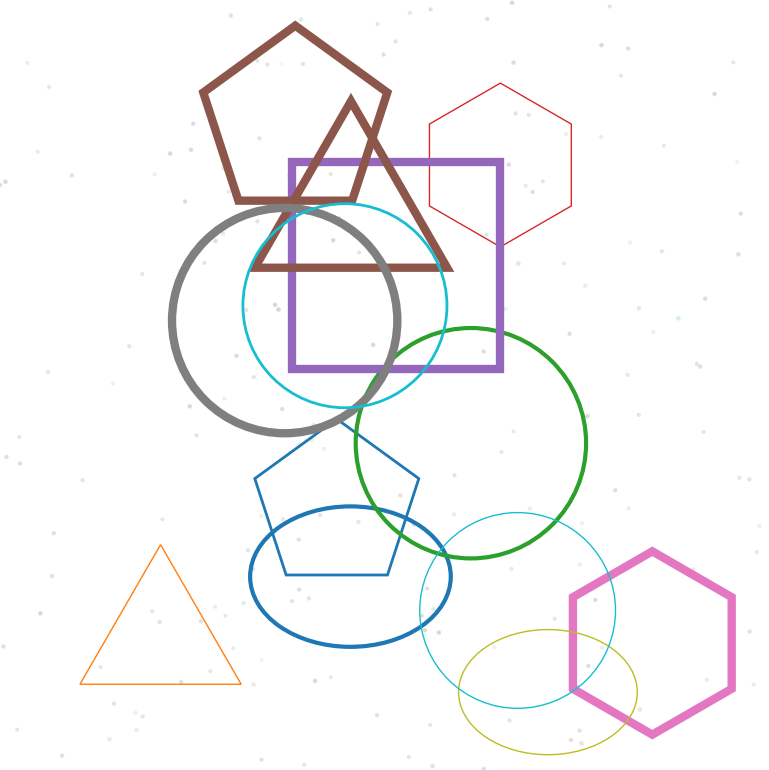[{"shape": "oval", "thickness": 1.5, "radius": 0.65, "center": [0.455, 0.251]}, {"shape": "pentagon", "thickness": 1, "radius": 0.56, "center": [0.437, 0.344]}, {"shape": "triangle", "thickness": 0.5, "radius": 0.6, "center": [0.209, 0.172]}, {"shape": "circle", "thickness": 1.5, "radius": 0.75, "center": [0.612, 0.424]}, {"shape": "hexagon", "thickness": 0.5, "radius": 0.53, "center": [0.65, 0.786]}, {"shape": "square", "thickness": 3, "radius": 0.67, "center": [0.514, 0.656]}, {"shape": "pentagon", "thickness": 3, "radius": 0.63, "center": [0.383, 0.841]}, {"shape": "triangle", "thickness": 3, "radius": 0.72, "center": [0.456, 0.724]}, {"shape": "hexagon", "thickness": 3, "radius": 0.6, "center": [0.847, 0.165]}, {"shape": "circle", "thickness": 3, "radius": 0.73, "center": [0.37, 0.584]}, {"shape": "oval", "thickness": 0.5, "radius": 0.58, "center": [0.712, 0.101]}, {"shape": "circle", "thickness": 0.5, "radius": 0.64, "center": [0.672, 0.207]}, {"shape": "circle", "thickness": 1, "radius": 0.66, "center": [0.448, 0.603]}]